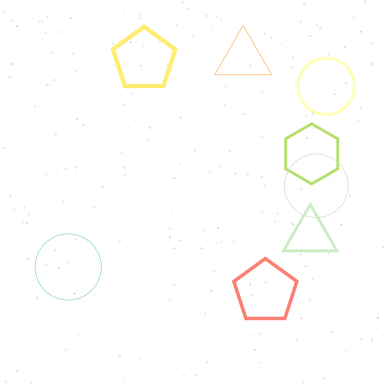[{"shape": "circle", "thickness": 0.5, "radius": 0.43, "center": [0.177, 0.306]}, {"shape": "circle", "thickness": 2, "radius": 0.37, "center": [0.847, 0.776]}, {"shape": "pentagon", "thickness": 2.5, "radius": 0.43, "center": [0.689, 0.242]}, {"shape": "triangle", "thickness": 0.5, "radius": 0.43, "center": [0.632, 0.849]}, {"shape": "hexagon", "thickness": 2, "radius": 0.39, "center": [0.81, 0.6]}, {"shape": "circle", "thickness": 0.5, "radius": 0.41, "center": [0.821, 0.517]}, {"shape": "triangle", "thickness": 2, "radius": 0.4, "center": [0.806, 0.389]}, {"shape": "pentagon", "thickness": 3, "radius": 0.43, "center": [0.375, 0.845]}]